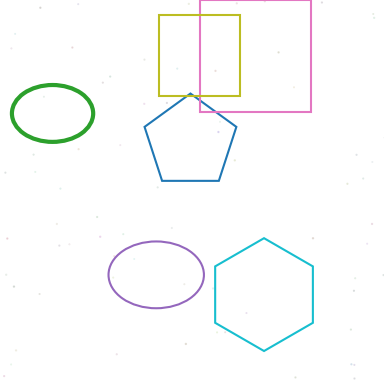[{"shape": "pentagon", "thickness": 1.5, "radius": 0.63, "center": [0.495, 0.632]}, {"shape": "oval", "thickness": 3, "radius": 0.53, "center": [0.136, 0.705]}, {"shape": "oval", "thickness": 1.5, "radius": 0.62, "center": [0.406, 0.286]}, {"shape": "square", "thickness": 1.5, "radius": 0.72, "center": [0.663, 0.854]}, {"shape": "square", "thickness": 1.5, "radius": 0.52, "center": [0.518, 0.856]}, {"shape": "hexagon", "thickness": 1.5, "radius": 0.73, "center": [0.686, 0.235]}]